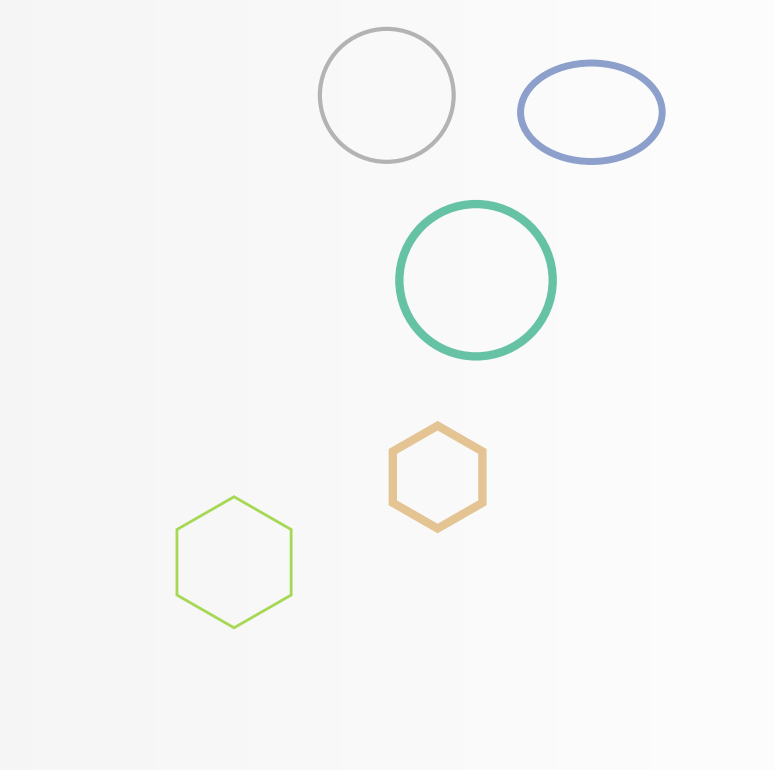[{"shape": "circle", "thickness": 3, "radius": 0.49, "center": [0.614, 0.636]}, {"shape": "oval", "thickness": 2.5, "radius": 0.46, "center": [0.763, 0.854]}, {"shape": "hexagon", "thickness": 1, "radius": 0.43, "center": [0.302, 0.27]}, {"shape": "hexagon", "thickness": 3, "radius": 0.33, "center": [0.565, 0.38]}, {"shape": "circle", "thickness": 1.5, "radius": 0.43, "center": [0.499, 0.876]}]